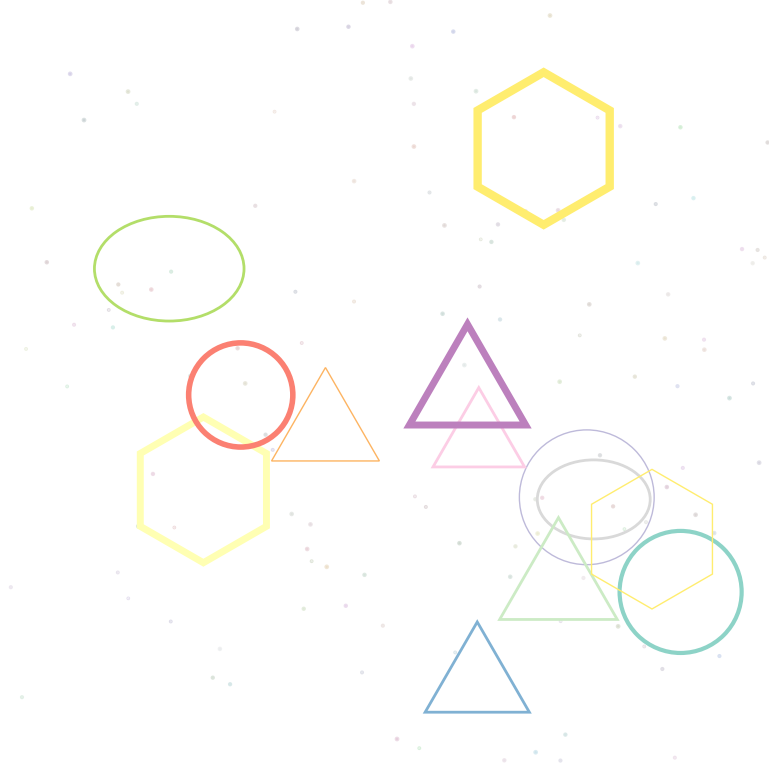[{"shape": "circle", "thickness": 1.5, "radius": 0.4, "center": [0.884, 0.231]}, {"shape": "hexagon", "thickness": 2.5, "radius": 0.47, "center": [0.264, 0.364]}, {"shape": "circle", "thickness": 0.5, "radius": 0.44, "center": [0.762, 0.354]}, {"shape": "circle", "thickness": 2, "radius": 0.34, "center": [0.313, 0.487]}, {"shape": "triangle", "thickness": 1, "radius": 0.39, "center": [0.62, 0.114]}, {"shape": "triangle", "thickness": 0.5, "radius": 0.4, "center": [0.423, 0.442]}, {"shape": "oval", "thickness": 1, "radius": 0.49, "center": [0.22, 0.651]}, {"shape": "triangle", "thickness": 1, "radius": 0.34, "center": [0.622, 0.428]}, {"shape": "oval", "thickness": 1, "radius": 0.37, "center": [0.771, 0.351]}, {"shape": "triangle", "thickness": 2.5, "radius": 0.44, "center": [0.607, 0.492]}, {"shape": "triangle", "thickness": 1, "radius": 0.44, "center": [0.725, 0.24]}, {"shape": "hexagon", "thickness": 0.5, "radius": 0.45, "center": [0.847, 0.3]}, {"shape": "hexagon", "thickness": 3, "radius": 0.5, "center": [0.706, 0.807]}]